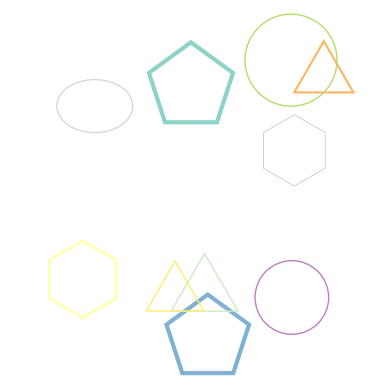[{"shape": "pentagon", "thickness": 3, "radius": 0.57, "center": [0.496, 0.775]}, {"shape": "hexagon", "thickness": 2, "radius": 0.5, "center": [0.215, 0.275]}, {"shape": "hexagon", "thickness": 0.5, "radius": 0.46, "center": [0.764, 0.609]}, {"shape": "pentagon", "thickness": 3, "radius": 0.56, "center": [0.54, 0.122]}, {"shape": "triangle", "thickness": 1.5, "radius": 0.44, "center": [0.841, 0.804]}, {"shape": "circle", "thickness": 1, "radius": 0.6, "center": [0.756, 0.844]}, {"shape": "oval", "thickness": 1, "radius": 0.49, "center": [0.246, 0.724]}, {"shape": "circle", "thickness": 1, "radius": 0.48, "center": [0.758, 0.227]}, {"shape": "triangle", "thickness": 1, "radius": 0.5, "center": [0.531, 0.242]}, {"shape": "triangle", "thickness": 1, "radius": 0.43, "center": [0.455, 0.235]}]